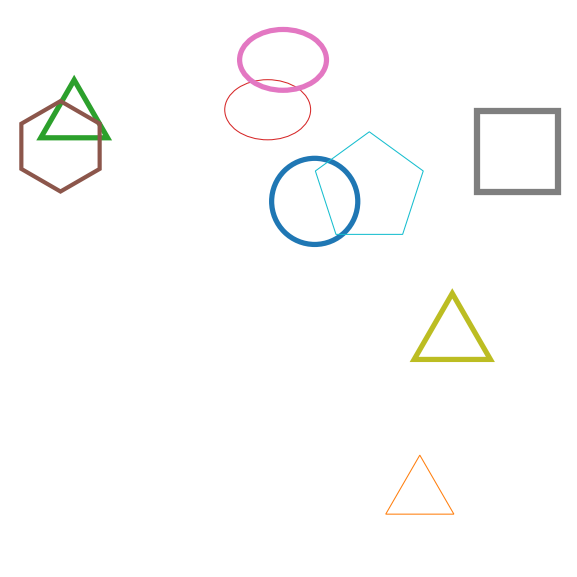[{"shape": "circle", "thickness": 2.5, "radius": 0.37, "center": [0.545, 0.65]}, {"shape": "triangle", "thickness": 0.5, "radius": 0.34, "center": [0.727, 0.143]}, {"shape": "triangle", "thickness": 2.5, "radius": 0.33, "center": [0.128, 0.794]}, {"shape": "oval", "thickness": 0.5, "radius": 0.37, "center": [0.464, 0.809]}, {"shape": "hexagon", "thickness": 2, "radius": 0.39, "center": [0.105, 0.746]}, {"shape": "oval", "thickness": 2.5, "radius": 0.38, "center": [0.49, 0.895]}, {"shape": "square", "thickness": 3, "radius": 0.35, "center": [0.896, 0.737]}, {"shape": "triangle", "thickness": 2.5, "radius": 0.38, "center": [0.783, 0.415]}, {"shape": "pentagon", "thickness": 0.5, "radius": 0.49, "center": [0.639, 0.673]}]